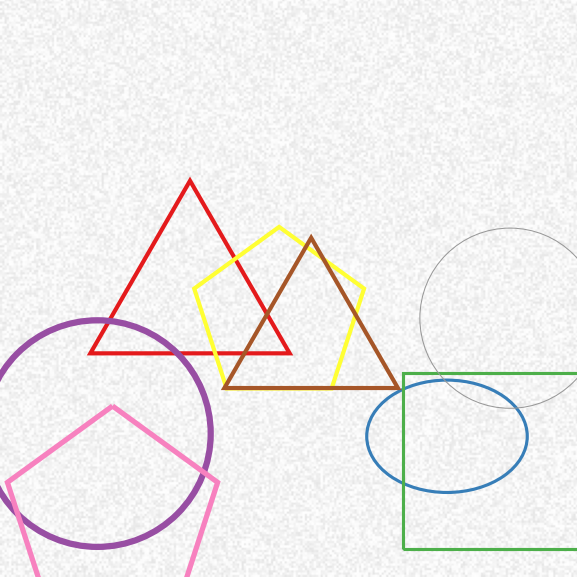[{"shape": "triangle", "thickness": 2, "radius": 1.0, "center": [0.329, 0.487]}, {"shape": "oval", "thickness": 1.5, "radius": 0.69, "center": [0.774, 0.244]}, {"shape": "square", "thickness": 1.5, "radius": 0.76, "center": [0.85, 0.2]}, {"shape": "circle", "thickness": 3, "radius": 0.98, "center": [0.169, 0.248]}, {"shape": "pentagon", "thickness": 2, "radius": 0.77, "center": [0.483, 0.452]}, {"shape": "triangle", "thickness": 2, "radius": 0.87, "center": [0.539, 0.414]}, {"shape": "pentagon", "thickness": 2.5, "radius": 0.96, "center": [0.195, 0.105]}, {"shape": "circle", "thickness": 0.5, "radius": 0.78, "center": [0.883, 0.448]}]